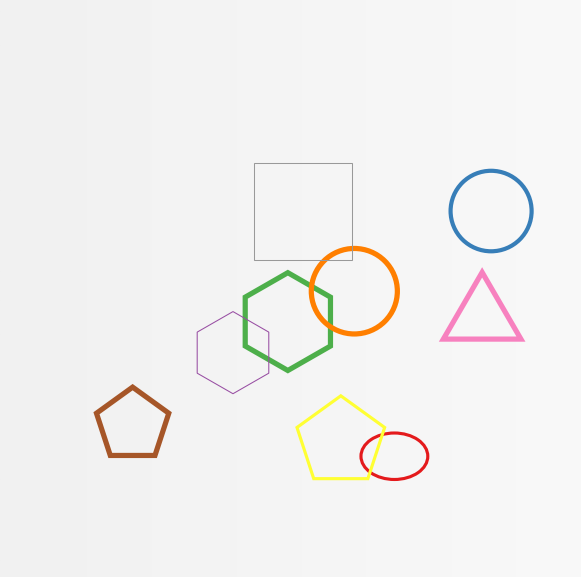[{"shape": "oval", "thickness": 1.5, "radius": 0.29, "center": [0.679, 0.209]}, {"shape": "circle", "thickness": 2, "radius": 0.35, "center": [0.845, 0.634]}, {"shape": "hexagon", "thickness": 2.5, "radius": 0.42, "center": [0.495, 0.442]}, {"shape": "hexagon", "thickness": 0.5, "radius": 0.36, "center": [0.401, 0.388]}, {"shape": "circle", "thickness": 2.5, "radius": 0.37, "center": [0.61, 0.495]}, {"shape": "pentagon", "thickness": 1.5, "radius": 0.4, "center": [0.586, 0.234]}, {"shape": "pentagon", "thickness": 2.5, "radius": 0.33, "center": [0.228, 0.263]}, {"shape": "triangle", "thickness": 2.5, "radius": 0.39, "center": [0.829, 0.45]}, {"shape": "square", "thickness": 0.5, "radius": 0.42, "center": [0.522, 0.633]}]